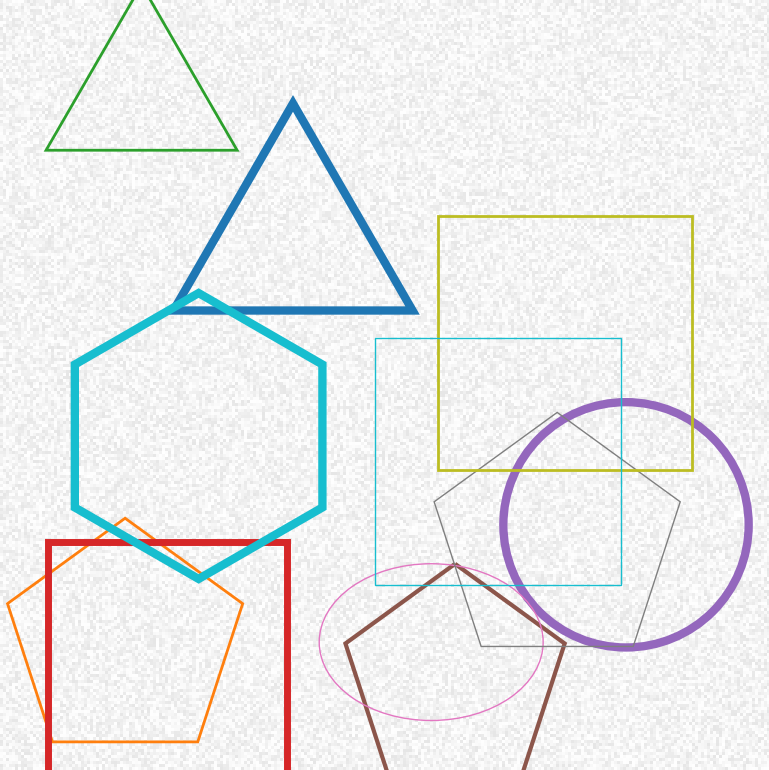[{"shape": "triangle", "thickness": 3, "radius": 0.9, "center": [0.381, 0.686]}, {"shape": "pentagon", "thickness": 1, "radius": 0.8, "center": [0.162, 0.166]}, {"shape": "triangle", "thickness": 1, "radius": 0.72, "center": [0.184, 0.877]}, {"shape": "square", "thickness": 2.5, "radius": 0.78, "center": [0.218, 0.141]}, {"shape": "circle", "thickness": 3, "radius": 0.8, "center": [0.813, 0.318]}, {"shape": "pentagon", "thickness": 1.5, "radius": 0.75, "center": [0.591, 0.118]}, {"shape": "oval", "thickness": 0.5, "radius": 0.73, "center": [0.56, 0.166]}, {"shape": "pentagon", "thickness": 0.5, "radius": 0.84, "center": [0.724, 0.296]}, {"shape": "square", "thickness": 1, "radius": 0.82, "center": [0.733, 0.555]}, {"shape": "hexagon", "thickness": 3, "radius": 0.93, "center": [0.258, 0.434]}, {"shape": "square", "thickness": 0.5, "radius": 0.8, "center": [0.647, 0.401]}]